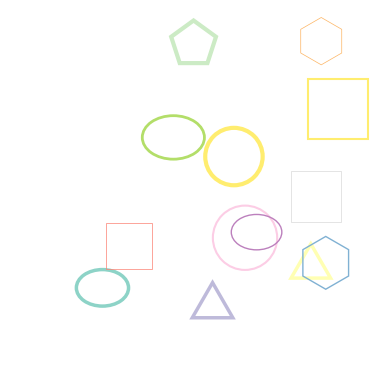[{"shape": "oval", "thickness": 2.5, "radius": 0.34, "center": [0.266, 0.252]}, {"shape": "triangle", "thickness": 2.5, "radius": 0.3, "center": [0.807, 0.307]}, {"shape": "triangle", "thickness": 2.5, "radius": 0.3, "center": [0.552, 0.205]}, {"shape": "square", "thickness": 0.5, "radius": 0.3, "center": [0.336, 0.362]}, {"shape": "hexagon", "thickness": 1, "radius": 0.34, "center": [0.846, 0.317]}, {"shape": "hexagon", "thickness": 0.5, "radius": 0.31, "center": [0.834, 0.893]}, {"shape": "oval", "thickness": 2, "radius": 0.4, "center": [0.45, 0.643]}, {"shape": "circle", "thickness": 1.5, "radius": 0.42, "center": [0.636, 0.382]}, {"shape": "square", "thickness": 0.5, "radius": 0.33, "center": [0.821, 0.489]}, {"shape": "oval", "thickness": 1, "radius": 0.33, "center": [0.666, 0.397]}, {"shape": "pentagon", "thickness": 3, "radius": 0.31, "center": [0.503, 0.886]}, {"shape": "square", "thickness": 1.5, "radius": 0.39, "center": [0.877, 0.717]}, {"shape": "circle", "thickness": 3, "radius": 0.37, "center": [0.608, 0.593]}]